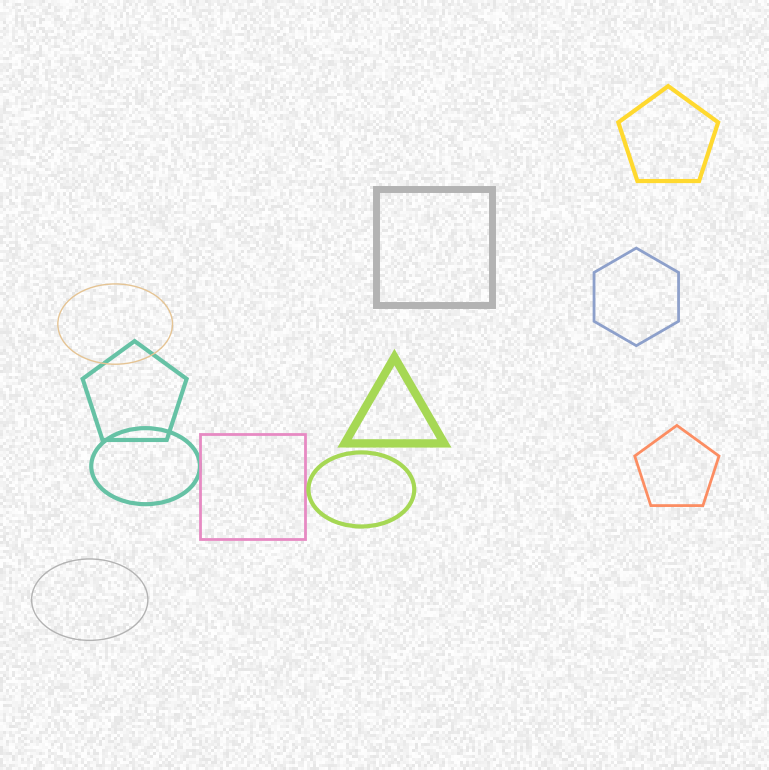[{"shape": "oval", "thickness": 1.5, "radius": 0.35, "center": [0.189, 0.395]}, {"shape": "pentagon", "thickness": 1.5, "radius": 0.35, "center": [0.175, 0.486]}, {"shape": "pentagon", "thickness": 1, "radius": 0.29, "center": [0.879, 0.39]}, {"shape": "hexagon", "thickness": 1, "radius": 0.32, "center": [0.826, 0.614]}, {"shape": "square", "thickness": 1, "radius": 0.34, "center": [0.328, 0.368]}, {"shape": "oval", "thickness": 1.5, "radius": 0.34, "center": [0.469, 0.364]}, {"shape": "triangle", "thickness": 3, "radius": 0.37, "center": [0.512, 0.462]}, {"shape": "pentagon", "thickness": 1.5, "radius": 0.34, "center": [0.868, 0.82]}, {"shape": "oval", "thickness": 0.5, "radius": 0.37, "center": [0.15, 0.579]}, {"shape": "square", "thickness": 2.5, "radius": 0.38, "center": [0.563, 0.679]}, {"shape": "oval", "thickness": 0.5, "radius": 0.38, "center": [0.117, 0.221]}]